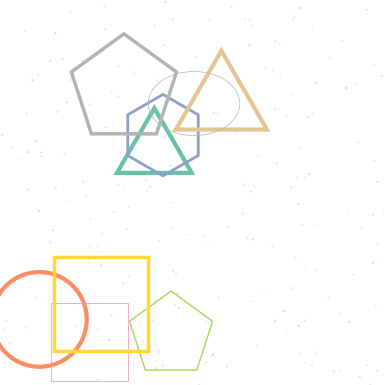[{"shape": "triangle", "thickness": 3, "radius": 0.56, "center": [0.401, 0.607]}, {"shape": "circle", "thickness": 3, "radius": 0.61, "center": [0.102, 0.17]}, {"shape": "hexagon", "thickness": 2, "radius": 0.53, "center": [0.423, 0.649]}, {"shape": "square", "thickness": 0.5, "radius": 0.5, "center": [0.232, 0.112]}, {"shape": "pentagon", "thickness": 1, "radius": 0.57, "center": [0.444, 0.13]}, {"shape": "square", "thickness": 2.5, "radius": 0.61, "center": [0.262, 0.21]}, {"shape": "triangle", "thickness": 3, "radius": 0.68, "center": [0.575, 0.732]}, {"shape": "pentagon", "thickness": 2.5, "radius": 0.72, "center": [0.322, 0.769]}, {"shape": "oval", "thickness": 0.5, "radius": 0.59, "center": [0.504, 0.731]}]